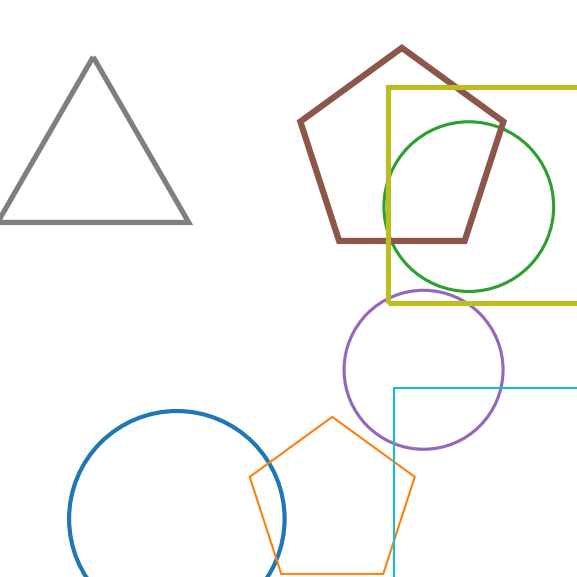[{"shape": "circle", "thickness": 2, "radius": 0.93, "center": [0.306, 0.101]}, {"shape": "pentagon", "thickness": 1, "radius": 0.75, "center": [0.575, 0.127]}, {"shape": "circle", "thickness": 1.5, "radius": 0.73, "center": [0.812, 0.641]}, {"shape": "circle", "thickness": 1.5, "radius": 0.69, "center": [0.733, 0.359]}, {"shape": "pentagon", "thickness": 3, "radius": 0.92, "center": [0.696, 0.731]}, {"shape": "triangle", "thickness": 2.5, "radius": 0.96, "center": [0.161, 0.71]}, {"shape": "square", "thickness": 2.5, "radius": 0.93, "center": [0.858, 0.662]}, {"shape": "square", "thickness": 1, "radius": 0.98, "center": [0.878, 0.131]}]